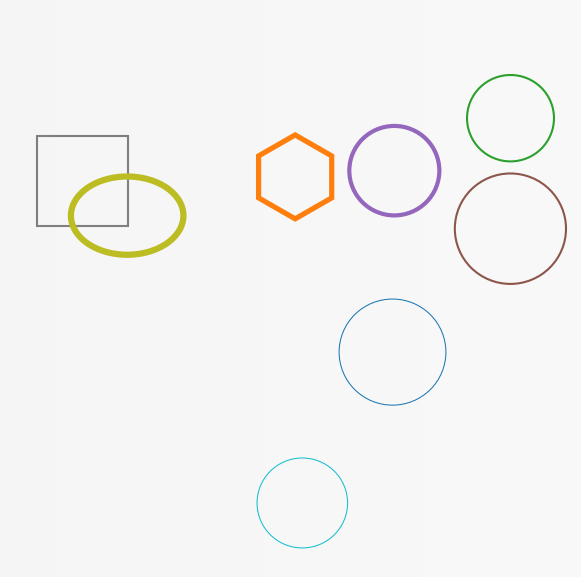[{"shape": "circle", "thickness": 0.5, "radius": 0.46, "center": [0.675, 0.389]}, {"shape": "hexagon", "thickness": 2.5, "radius": 0.36, "center": [0.508, 0.693]}, {"shape": "circle", "thickness": 1, "radius": 0.37, "center": [0.878, 0.794]}, {"shape": "circle", "thickness": 2, "radius": 0.39, "center": [0.678, 0.704]}, {"shape": "circle", "thickness": 1, "radius": 0.48, "center": [0.878, 0.603]}, {"shape": "square", "thickness": 1, "radius": 0.39, "center": [0.142, 0.686]}, {"shape": "oval", "thickness": 3, "radius": 0.48, "center": [0.219, 0.626]}, {"shape": "circle", "thickness": 0.5, "radius": 0.39, "center": [0.52, 0.128]}]